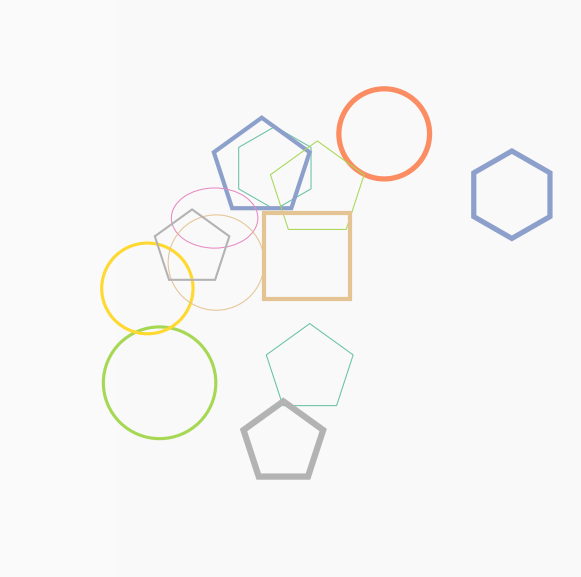[{"shape": "hexagon", "thickness": 0.5, "radius": 0.36, "center": [0.473, 0.708]}, {"shape": "pentagon", "thickness": 0.5, "radius": 0.39, "center": [0.533, 0.36]}, {"shape": "circle", "thickness": 2.5, "radius": 0.39, "center": [0.661, 0.767]}, {"shape": "hexagon", "thickness": 2.5, "radius": 0.38, "center": [0.881, 0.662]}, {"shape": "pentagon", "thickness": 2, "radius": 0.43, "center": [0.45, 0.709]}, {"shape": "oval", "thickness": 0.5, "radius": 0.37, "center": [0.369, 0.622]}, {"shape": "circle", "thickness": 1.5, "radius": 0.48, "center": [0.275, 0.336]}, {"shape": "pentagon", "thickness": 0.5, "radius": 0.42, "center": [0.546, 0.67]}, {"shape": "circle", "thickness": 1.5, "radius": 0.39, "center": [0.254, 0.5]}, {"shape": "circle", "thickness": 0.5, "radius": 0.41, "center": [0.372, 0.544]}, {"shape": "square", "thickness": 2, "radius": 0.37, "center": [0.528, 0.556]}, {"shape": "pentagon", "thickness": 1, "radius": 0.34, "center": [0.33, 0.569]}, {"shape": "pentagon", "thickness": 3, "radius": 0.36, "center": [0.487, 0.232]}]